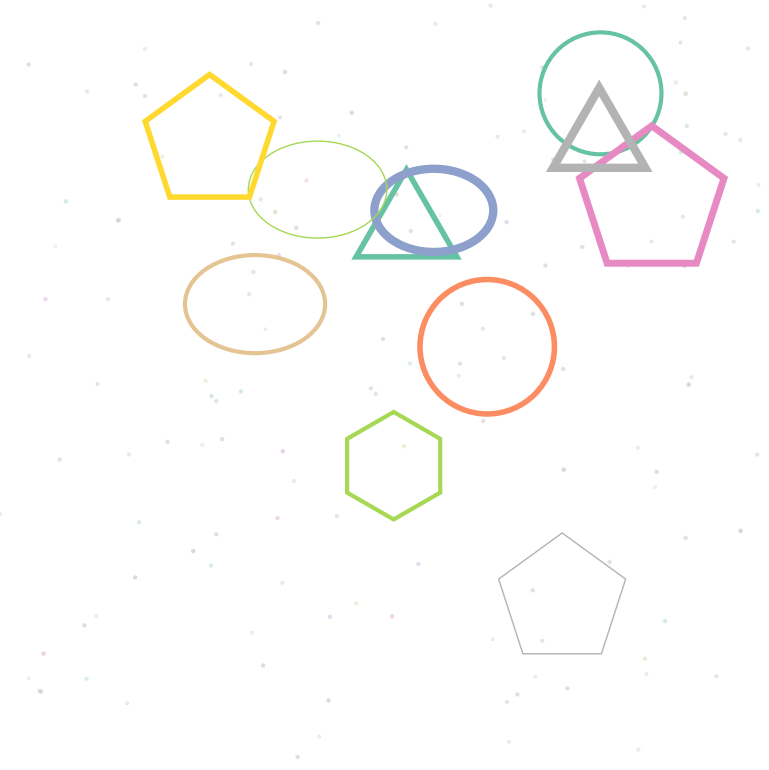[{"shape": "triangle", "thickness": 2, "radius": 0.38, "center": [0.528, 0.704]}, {"shape": "circle", "thickness": 1.5, "radius": 0.4, "center": [0.78, 0.879]}, {"shape": "circle", "thickness": 2, "radius": 0.44, "center": [0.633, 0.55]}, {"shape": "oval", "thickness": 3, "radius": 0.39, "center": [0.563, 0.727]}, {"shape": "pentagon", "thickness": 2.5, "radius": 0.49, "center": [0.846, 0.738]}, {"shape": "hexagon", "thickness": 1.5, "radius": 0.35, "center": [0.511, 0.395]}, {"shape": "oval", "thickness": 0.5, "radius": 0.45, "center": [0.412, 0.754]}, {"shape": "pentagon", "thickness": 2, "radius": 0.44, "center": [0.272, 0.815]}, {"shape": "oval", "thickness": 1.5, "radius": 0.46, "center": [0.331, 0.605]}, {"shape": "pentagon", "thickness": 0.5, "radius": 0.43, "center": [0.73, 0.221]}, {"shape": "triangle", "thickness": 3, "radius": 0.35, "center": [0.778, 0.817]}]